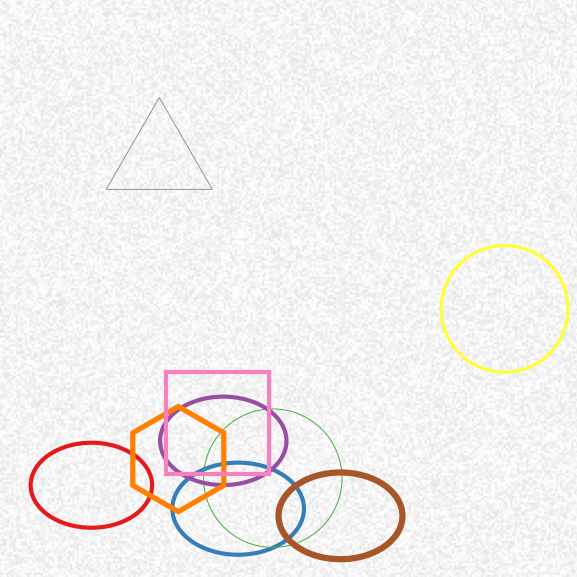[{"shape": "oval", "thickness": 2, "radius": 0.53, "center": [0.158, 0.159]}, {"shape": "oval", "thickness": 2, "radius": 0.57, "center": [0.412, 0.118]}, {"shape": "circle", "thickness": 0.5, "radius": 0.6, "center": [0.472, 0.171]}, {"shape": "oval", "thickness": 2, "radius": 0.55, "center": [0.387, 0.236]}, {"shape": "hexagon", "thickness": 2.5, "radius": 0.45, "center": [0.309, 0.204]}, {"shape": "circle", "thickness": 1.5, "radius": 0.55, "center": [0.874, 0.464]}, {"shape": "oval", "thickness": 3, "radius": 0.54, "center": [0.59, 0.106]}, {"shape": "square", "thickness": 2, "radius": 0.44, "center": [0.377, 0.267]}, {"shape": "triangle", "thickness": 0.5, "radius": 0.53, "center": [0.276, 0.724]}]